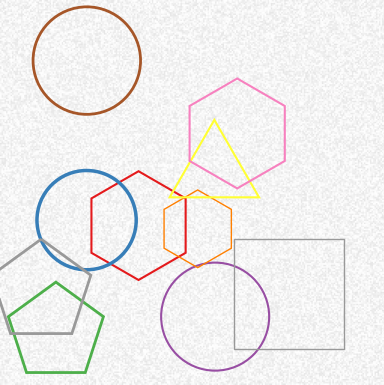[{"shape": "hexagon", "thickness": 1.5, "radius": 0.71, "center": [0.36, 0.414]}, {"shape": "circle", "thickness": 2.5, "radius": 0.64, "center": [0.225, 0.428]}, {"shape": "pentagon", "thickness": 2, "radius": 0.65, "center": [0.145, 0.137]}, {"shape": "circle", "thickness": 1.5, "radius": 0.7, "center": [0.559, 0.178]}, {"shape": "hexagon", "thickness": 1, "radius": 0.5, "center": [0.514, 0.406]}, {"shape": "triangle", "thickness": 1.5, "radius": 0.67, "center": [0.557, 0.555]}, {"shape": "circle", "thickness": 2, "radius": 0.7, "center": [0.225, 0.843]}, {"shape": "hexagon", "thickness": 1.5, "radius": 0.71, "center": [0.616, 0.653]}, {"shape": "square", "thickness": 1, "radius": 0.71, "center": [0.751, 0.237]}, {"shape": "pentagon", "thickness": 2, "radius": 0.68, "center": [0.107, 0.243]}]